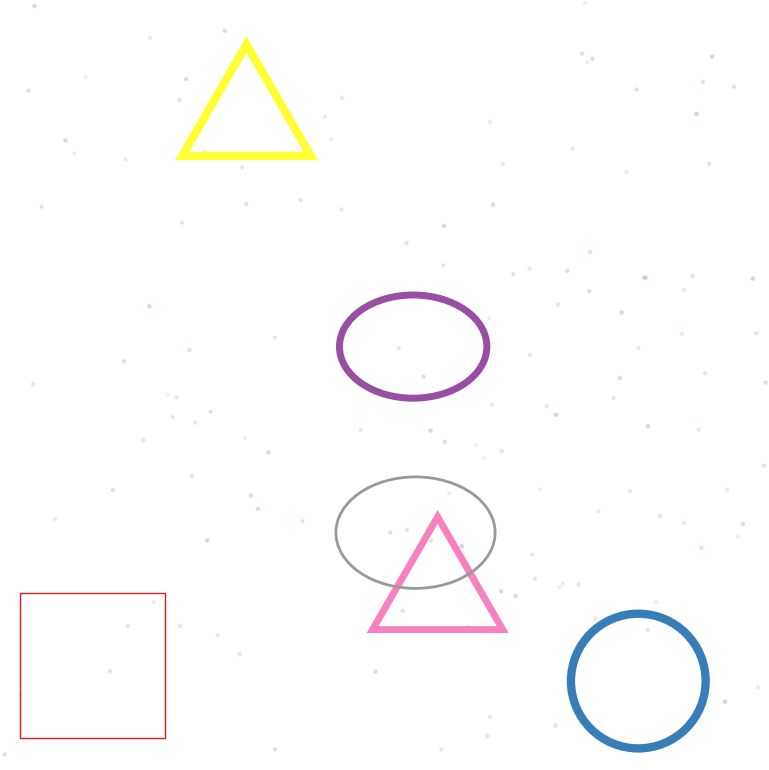[{"shape": "square", "thickness": 0.5, "radius": 0.47, "center": [0.12, 0.136]}, {"shape": "circle", "thickness": 3, "radius": 0.44, "center": [0.829, 0.116]}, {"shape": "oval", "thickness": 2.5, "radius": 0.48, "center": [0.537, 0.55]}, {"shape": "triangle", "thickness": 3, "radius": 0.48, "center": [0.32, 0.846]}, {"shape": "triangle", "thickness": 2.5, "radius": 0.49, "center": [0.568, 0.231]}, {"shape": "oval", "thickness": 1, "radius": 0.52, "center": [0.54, 0.308]}]